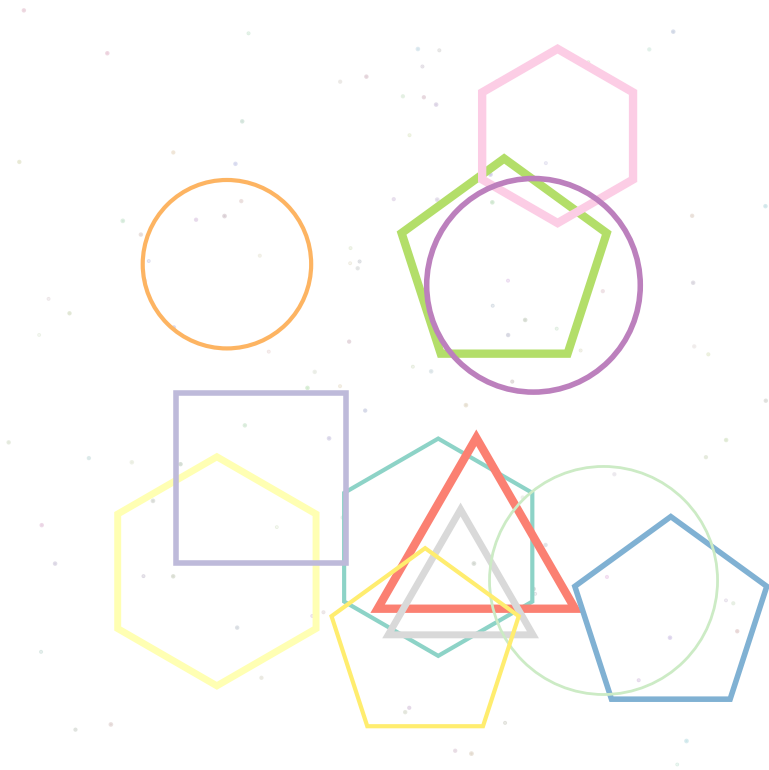[{"shape": "hexagon", "thickness": 1.5, "radius": 0.71, "center": [0.569, 0.289]}, {"shape": "hexagon", "thickness": 2.5, "radius": 0.74, "center": [0.282, 0.258]}, {"shape": "square", "thickness": 2, "radius": 0.55, "center": [0.338, 0.38]}, {"shape": "triangle", "thickness": 3, "radius": 0.74, "center": [0.619, 0.283]}, {"shape": "pentagon", "thickness": 2, "radius": 0.66, "center": [0.871, 0.198]}, {"shape": "circle", "thickness": 1.5, "radius": 0.55, "center": [0.295, 0.657]}, {"shape": "pentagon", "thickness": 3, "radius": 0.7, "center": [0.655, 0.654]}, {"shape": "hexagon", "thickness": 3, "radius": 0.57, "center": [0.724, 0.823]}, {"shape": "triangle", "thickness": 2.5, "radius": 0.54, "center": [0.598, 0.23]}, {"shape": "circle", "thickness": 2, "radius": 0.69, "center": [0.693, 0.629]}, {"shape": "circle", "thickness": 1, "radius": 0.74, "center": [0.784, 0.246]}, {"shape": "pentagon", "thickness": 1.5, "radius": 0.64, "center": [0.552, 0.16]}]